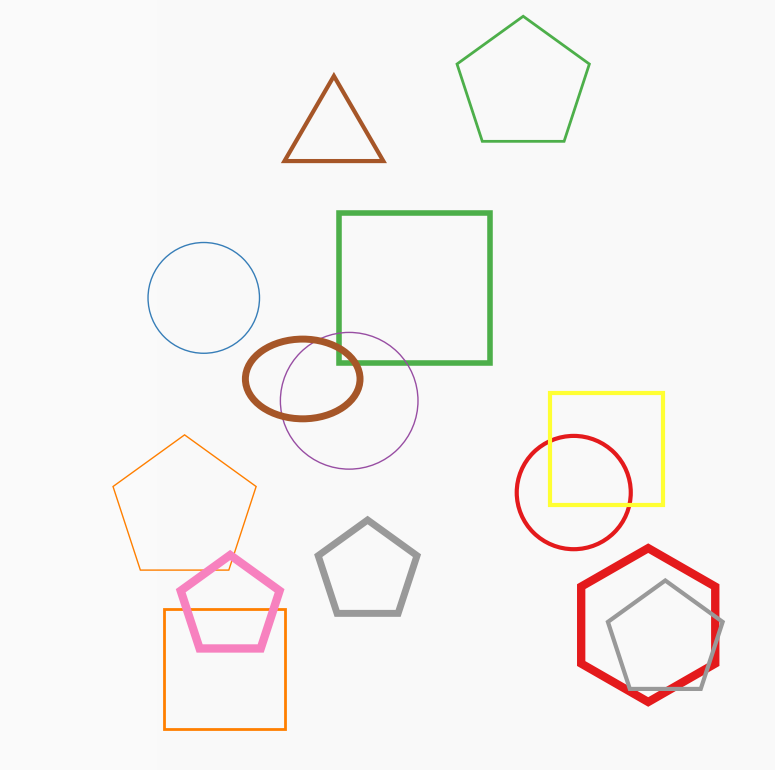[{"shape": "circle", "thickness": 1.5, "radius": 0.37, "center": [0.74, 0.36]}, {"shape": "hexagon", "thickness": 3, "radius": 0.5, "center": [0.836, 0.188]}, {"shape": "circle", "thickness": 0.5, "radius": 0.36, "center": [0.263, 0.613]}, {"shape": "pentagon", "thickness": 1, "radius": 0.45, "center": [0.675, 0.889]}, {"shape": "square", "thickness": 2, "radius": 0.49, "center": [0.535, 0.626]}, {"shape": "circle", "thickness": 0.5, "radius": 0.44, "center": [0.451, 0.48]}, {"shape": "pentagon", "thickness": 0.5, "radius": 0.49, "center": [0.238, 0.338]}, {"shape": "square", "thickness": 1, "radius": 0.39, "center": [0.29, 0.131]}, {"shape": "square", "thickness": 1.5, "radius": 0.36, "center": [0.783, 0.417]}, {"shape": "oval", "thickness": 2.5, "radius": 0.37, "center": [0.391, 0.508]}, {"shape": "triangle", "thickness": 1.5, "radius": 0.37, "center": [0.431, 0.828]}, {"shape": "pentagon", "thickness": 3, "radius": 0.34, "center": [0.297, 0.212]}, {"shape": "pentagon", "thickness": 2.5, "radius": 0.34, "center": [0.474, 0.258]}, {"shape": "pentagon", "thickness": 1.5, "radius": 0.39, "center": [0.858, 0.168]}]